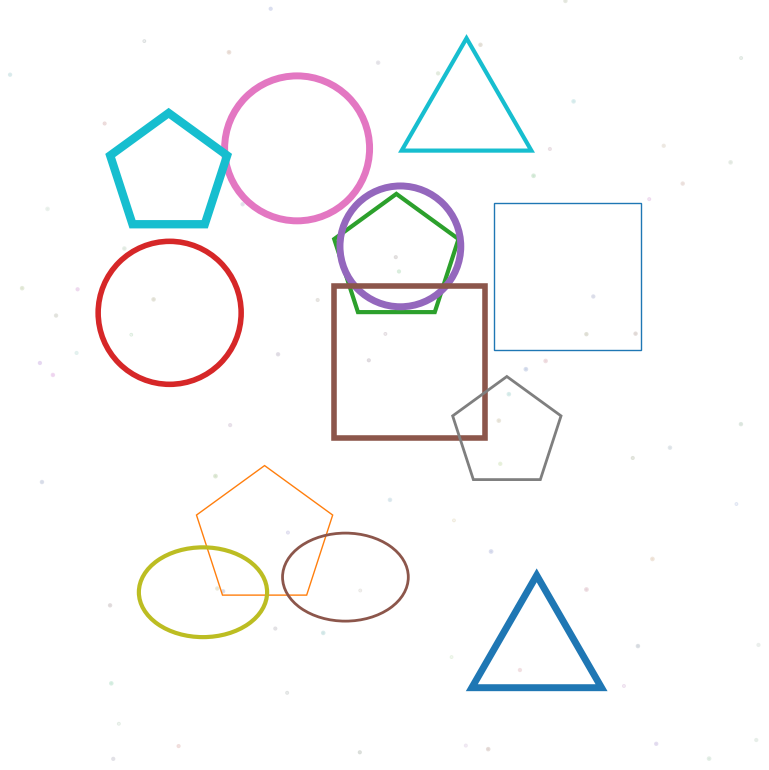[{"shape": "triangle", "thickness": 2.5, "radius": 0.49, "center": [0.697, 0.156]}, {"shape": "square", "thickness": 0.5, "radius": 0.48, "center": [0.737, 0.641]}, {"shape": "pentagon", "thickness": 0.5, "radius": 0.46, "center": [0.344, 0.302]}, {"shape": "pentagon", "thickness": 1.5, "radius": 0.42, "center": [0.515, 0.663]}, {"shape": "circle", "thickness": 2, "radius": 0.46, "center": [0.22, 0.594]}, {"shape": "circle", "thickness": 2.5, "radius": 0.39, "center": [0.52, 0.68]}, {"shape": "oval", "thickness": 1, "radius": 0.41, "center": [0.449, 0.251]}, {"shape": "square", "thickness": 2, "radius": 0.49, "center": [0.531, 0.53]}, {"shape": "circle", "thickness": 2.5, "radius": 0.47, "center": [0.386, 0.807]}, {"shape": "pentagon", "thickness": 1, "radius": 0.37, "center": [0.658, 0.437]}, {"shape": "oval", "thickness": 1.5, "radius": 0.42, "center": [0.264, 0.231]}, {"shape": "triangle", "thickness": 1.5, "radius": 0.49, "center": [0.606, 0.853]}, {"shape": "pentagon", "thickness": 3, "radius": 0.4, "center": [0.219, 0.773]}]